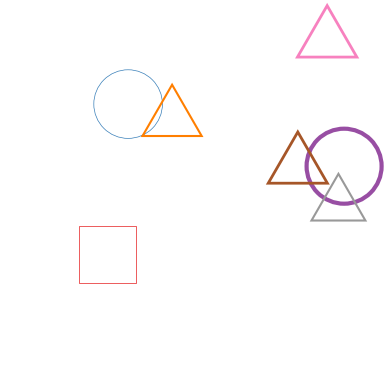[{"shape": "square", "thickness": 0.5, "radius": 0.37, "center": [0.28, 0.339]}, {"shape": "circle", "thickness": 0.5, "radius": 0.45, "center": [0.333, 0.73]}, {"shape": "circle", "thickness": 3, "radius": 0.49, "center": [0.894, 0.568]}, {"shape": "triangle", "thickness": 1.5, "radius": 0.44, "center": [0.447, 0.691]}, {"shape": "triangle", "thickness": 2, "radius": 0.44, "center": [0.774, 0.568]}, {"shape": "triangle", "thickness": 2, "radius": 0.45, "center": [0.85, 0.896]}, {"shape": "triangle", "thickness": 1.5, "radius": 0.4, "center": [0.879, 0.468]}]